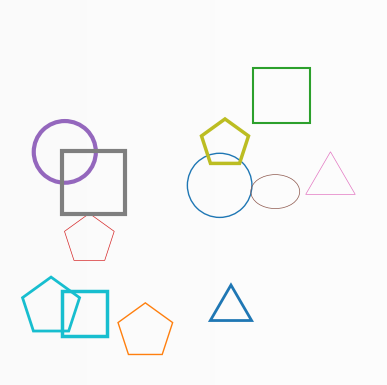[{"shape": "triangle", "thickness": 2, "radius": 0.31, "center": [0.596, 0.198]}, {"shape": "circle", "thickness": 1, "radius": 0.42, "center": [0.567, 0.519]}, {"shape": "pentagon", "thickness": 1, "radius": 0.37, "center": [0.375, 0.139]}, {"shape": "square", "thickness": 1.5, "radius": 0.36, "center": [0.727, 0.752]}, {"shape": "pentagon", "thickness": 0.5, "radius": 0.34, "center": [0.231, 0.378]}, {"shape": "circle", "thickness": 3, "radius": 0.4, "center": [0.167, 0.605]}, {"shape": "oval", "thickness": 0.5, "radius": 0.32, "center": [0.71, 0.502]}, {"shape": "triangle", "thickness": 0.5, "radius": 0.37, "center": [0.853, 0.532]}, {"shape": "square", "thickness": 3, "radius": 0.41, "center": [0.241, 0.525]}, {"shape": "pentagon", "thickness": 2.5, "radius": 0.32, "center": [0.581, 0.627]}, {"shape": "square", "thickness": 2.5, "radius": 0.29, "center": [0.218, 0.186]}, {"shape": "pentagon", "thickness": 2, "radius": 0.39, "center": [0.132, 0.203]}]